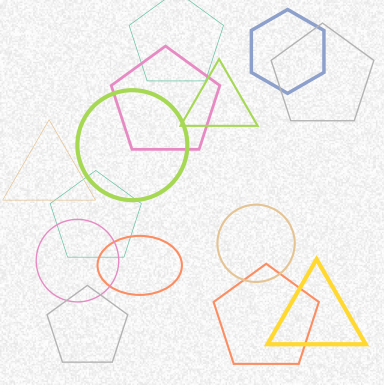[{"shape": "pentagon", "thickness": 0.5, "radius": 0.64, "center": [0.458, 0.894]}, {"shape": "pentagon", "thickness": 0.5, "radius": 0.62, "center": [0.249, 0.433]}, {"shape": "oval", "thickness": 1.5, "radius": 0.55, "center": [0.363, 0.311]}, {"shape": "pentagon", "thickness": 1.5, "radius": 0.72, "center": [0.692, 0.171]}, {"shape": "hexagon", "thickness": 2.5, "radius": 0.54, "center": [0.747, 0.866]}, {"shape": "circle", "thickness": 1, "radius": 0.54, "center": [0.201, 0.323]}, {"shape": "pentagon", "thickness": 2, "radius": 0.74, "center": [0.43, 0.732]}, {"shape": "circle", "thickness": 3, "radius": 0.71, "center": [0.344, 0.623]}, {"shape": "triangle", "thickness": 1.5, "radius": 0.58, "center": [0.569, 0.731]}, {"shape": "triangle", "thickness": 3, "radius": 0.74, "center": [0.822, 0.18]}, {"shape": "circle", "thickness": 1.5, "radius": 0.5, "center": [0.665, 0.368]}, {"shape": "triangle", "thickness": 0.5, "radius": 0.7, "center": [0.127, 0.55]}, {"shape": "pentagon", "thickness": 1, "radius": 0.55, "center": [0.227, 0.149]}, {"shape": "pentagon", "thickness": 1, "radius": 0.7, "center": [0.838, 0.8]}]